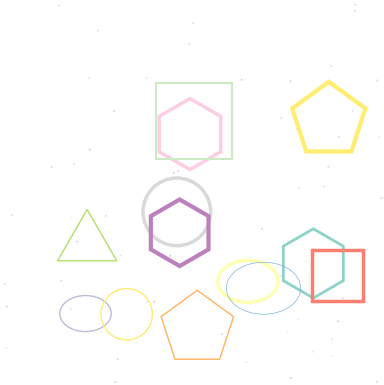[{"shape": "hexagon", "thickness": 2, "radius": 0.45, "center": [0.814, 0.316]}, {"shape": "oval", "thickness": 2.5, "radius": 0.39, "center": [0.644, 0.269]}, {"shape": "oval", "thickness": 1, "radius": 0.33, "center": [0.222, 0.186]}, {"shape": "square", "thickness": 2.5, "radius": 0.33, "center": [0.876, 0.284]}, {"shape": "oval", "thickness": 0.5, "radius": 0.48, "center": [0.684, 0.251]}, {"shape": "pentagon", "thickness": 1, "radius": 0.49, "center": [0.512, 0.147]}, {"shape": "triangle", "thickness": 1, "radius": 0.44, "center": [0.226, 0.367]}, {"shape": "hexagon", "thickness": 2.5, "radius": 0.46, "center": [0.493, 0.652]}, {"shape": "circle", "thickness": 2.5, "radius": 0.44, "center": [0.459, 0.45]}, {"shape": "hexagon", "thickness": 3, "radius": 0.43, "center": [0.467, 0.395]}, {"shape": "square", "thickness": 1.5, "radius": 0.49, "center": [0.504, 0.685]}, {"shape": "circle", "thickness": 1, "radius": 0.33, "center": [0.329, 0.184]}, {"shape": "pentagon", "thickness": 3, "radius": 0.5, "center": [0.854, 0.688]}]